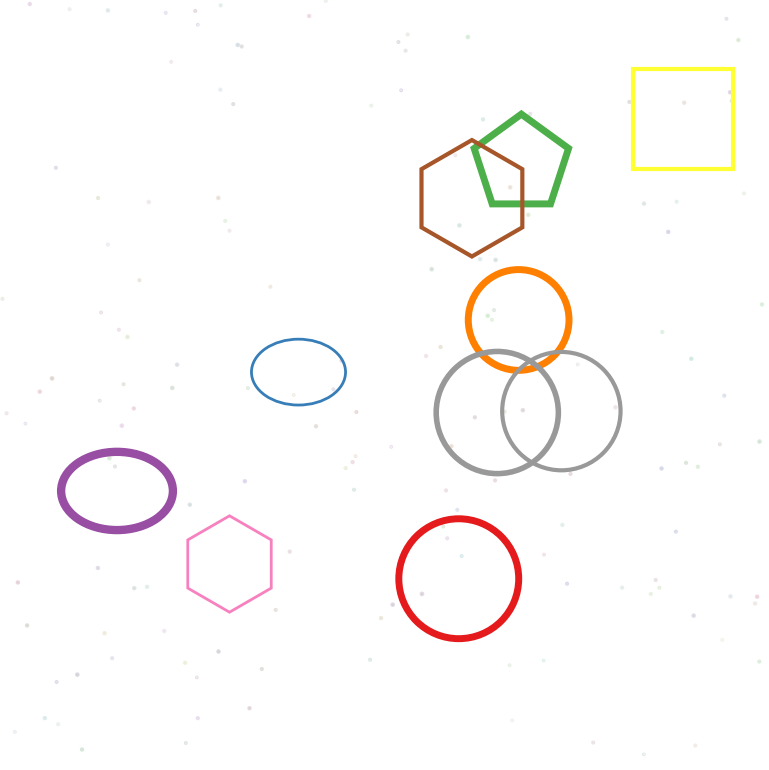[{"shape": "circle", "thickness": 2.5, "radius": 0.39, "center": [0.596, 0.248]}, {"shape": "oval", "thickness": 1, "radius": 0.31, "center": [0.388, 0.517]}, {"shape": "pentagon", "thickness": 2.5, "radius": 0.32, "center": [0.677, 0.787]}, {"shape": "oval", "thickness": 3, "radius": 0.36, "center": [0.152, 0.362]}, {"shape": "circle", "thickness": 2.5, "radius": 0.33, "center": [0.674, 0.584]}, {"shape": "square", "thickness": 1.5, "radius": 0.32, "center": [0.887, 0.846]}, {"shape": "hexagon", "thickness": 1.5, "radius": 0.38, "center": [0.613, 0.743]}, {"shape": "hexagon", "thickness": 1, "radius": 0.31, "center": [0.298, 0.268]}, {"shape": "circle", "thickness": 2, "radius": 0.4, "center": [0.646, 0.464]}, {"shape": "circle", "thickness": 1.5, "radius": 0.38, "center": [0.729, 0.466]}]